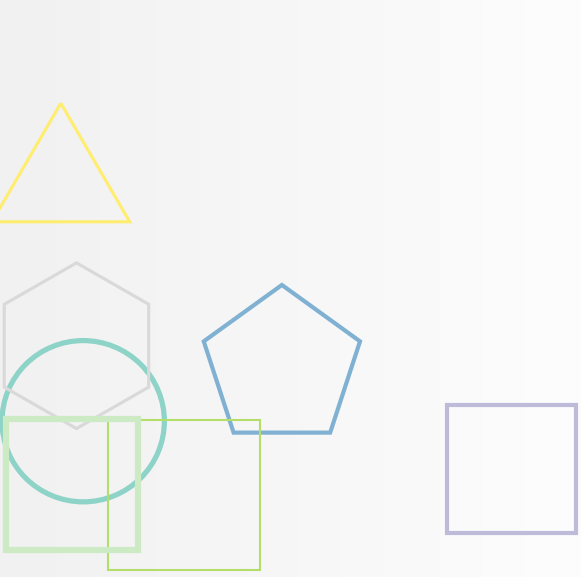[{"shape": "circle", "thickness": 2.5, "radius": 0.7, "center": [0.143, 0.27]}, {"shape": "square", "thickness": 2, "radius": 0.55, "center": [0.88, 0.187]}, {"shape": "pentagon", "thickness": 2, "radius": 0.71, "center": [0.485, 0.364]}, {"shape": "square", "thickness": 1, "radius": 0.65, "center": [0.316, 0.142]}, {"shape": "hexagon", "thickness": 1.5, "radius": 0.72, "center": [0.132, 0.4]}, {"shape": "square", "thickness": 3, "radius": 0.57, "center": [0.124, 0.161]}, {"shape": "triangle", "thickness": 1.5, "radius": 0.68, "center": [0.105, 0.684]}]